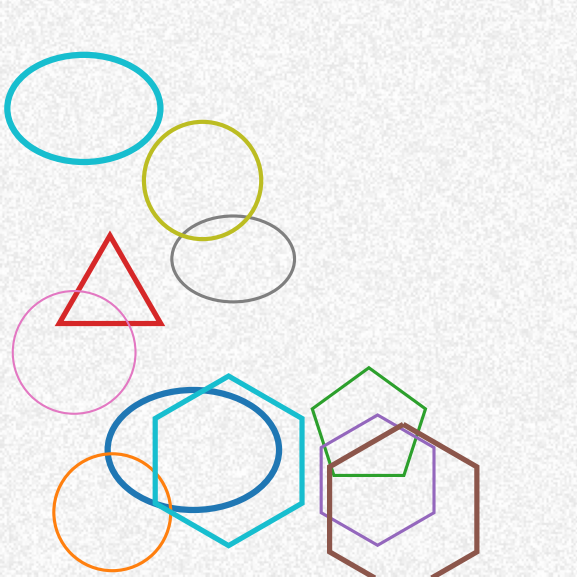[{"shape": "oval", "thickness": 3, "radius": 0.74, "center": [0.335, 0.22]}, {"shape": "circle", "thickness": 1.5, "radius": 0.51, "center": [0.194, 0.112]}, {"shape": "pentagon", "thickness": 1.5, "radius": 0.52, "center": [0.639, 0.259]}, {"shape": "triangle", "thickness": 2.5, "radius": 0.51, "center": [0.19, 0.49]}, {"shape": "hexagon", "thickness": 1.5, "radius": 0.56, "center": [0.654, 0.168]}, {"shape": "hexagon", "thickness": 2.5, "radius": 0.74, "center": [0.698, 0.117]}, {"shape": "circle", "thickness": 1, "radius": 0.53, "center": [0.128, 0.389]}, {"shape": "oval", "thickness": 1.5, "radius": 0.53, "center": [0.404, 0.551]}, {"shape": "circle", "thickness": 2, "radius": 0.51, "center": [0.351, 0.687]}, {"shape": "hexagon", "thickness": 2.5, "radius": 0.73, "center": [0.396, 0.201]}, {"shape": "oval", "thickness": 3, "radius": 0.66, "center": [0.145, 0.811]}]